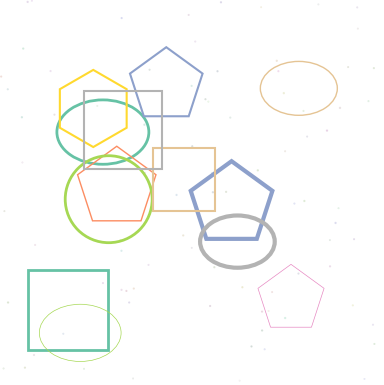[{"shape": "oval", "thickness": 2, "radius": 0.6, "center": [0.267, 0.657]}, {"shape": "square", "thickness": 2, "radius": 0.52, "center": [0.178, 0.194]}, {"shape": "pentagon", "thickness": 1, "radius": 0.54, "center": [0.303, 0.513]}, {"shape": "pentagon", "thickness": 1.5, "radius": 0.5, "center": [0.432, 0.778]}, {"shape": "pentagon", "thickness": 3, "radius": 0.56, "center": [0.601, 0.47]}, {"shape": "pentagon", "thickness": 0.5, "radius": 0.45, "center": [0.756, 0.223]}, {"shape": "circle", "thickness": 2, "radius": 0.56, "center": [0.282, 0.483]}, {"shape": "oval", "thickness": 0.5, "radius": 0.53, "center": [0.208, 0.135]}, {"shape": "hexagon", "thickness": 1.5, "radius": 0.5, "center": [0.242, 0.718]}, {"shape": "square", "thickness": 1.5, "radius": 0.41, "center": [0.478, 0.534]}, {"shape": "oval", "thickness": 1, "radius": 0.5, "center": [0.776, 0.771]}, {"shape": "square", "thickness": 1.5, "radius": 0.51, "center": [0.32, 0.662]}, {"shape": "oval", "thickness": 3, "radius": 0.48, "center": [0.617, 0.372]}]